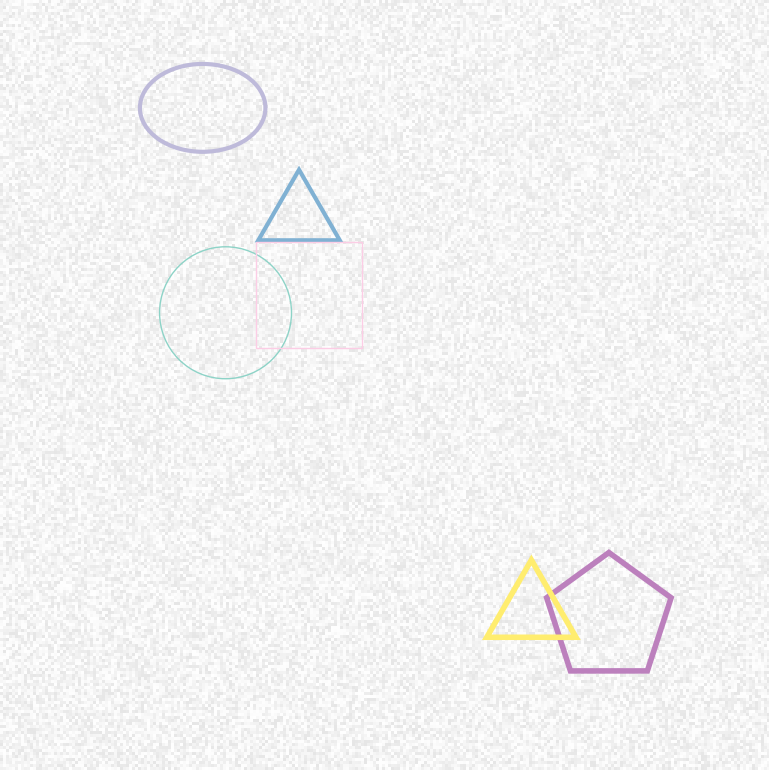[{"shape": "circle", "thickness": 0.5, "radius": 0.43, "center": [0.293, 0.594]}, {"shape": "oval", "thickness": 1.5, "radius": 0.41, "center": [0.263, 0.86]}, {"shape": "triangle", "thickness": 1.5, "radius": 0.31, "center": [0.388, 0.718]}, {"shape": "square", "thickness": 0.5, "radius": 0.34, "center": [0.401, 0.617]}, {"shape": "pentagon", "thickness": 2, "radius": 0.42, "center": [0.791, 0.197]}, {"shape": "triangle", "thickness": 2, "radius": 0.33, "center": [0.69, 0.206]}]